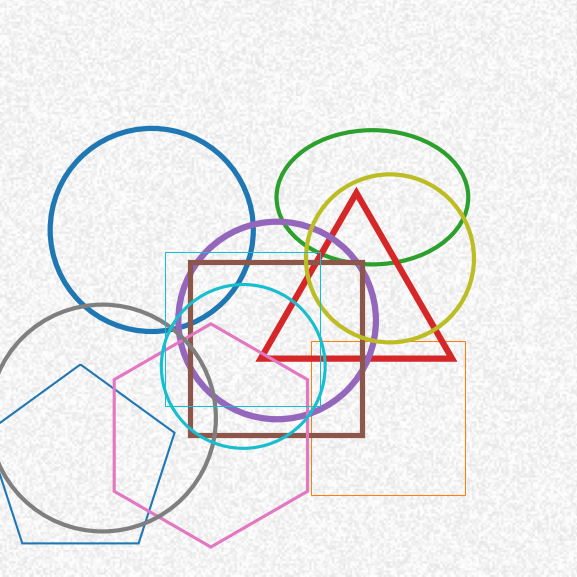[{"shape": "circle", "thickness": 2.5, "radius": 0.88, "center": [0.263, 0.601]}, {"shape": "pentagon", "thickness": 1, "radius": 0.86, "center": [0.139, 0.197]}, {"shape": "square", "thickness": 0.5, "radius": 0.67, "center": [0.672, 0.276]}, {"shape": "oval", "thickness": 2, "radius": 0.83, "center": [0.645, 0.658]}, {"shape": "triangle", "thickness": 3, "radius": 0.96, "center": [0.617, 0.474]}, {"shape": "circle", "thickness": 3, "radius": 0.86, "center": [0.48, 0.444]}, {"shape": "square", "thickness": 2.5, "radius": 0.75, "center": [0.478, 0.395]}, {"shape": "hexagon", "thickness": 1.5, "radius": 0.97, "center": [0.365, 0.245]}, {"shape": "circle", "thickness": 2, "radius": 0.98, "center": [0.177, 0.275]}, {"shape": "circle", "thickness": 2, "radius": 0.73, "center": [0.675, 0.552]}, {"shape": "square", "thickness": 0.5, "radius": 0.67, "center": [0.42, 0.43]}, {"shape": "circle", "thickness": 1.5, "radius": 0.71, "center": [0.421, 0.365]}]